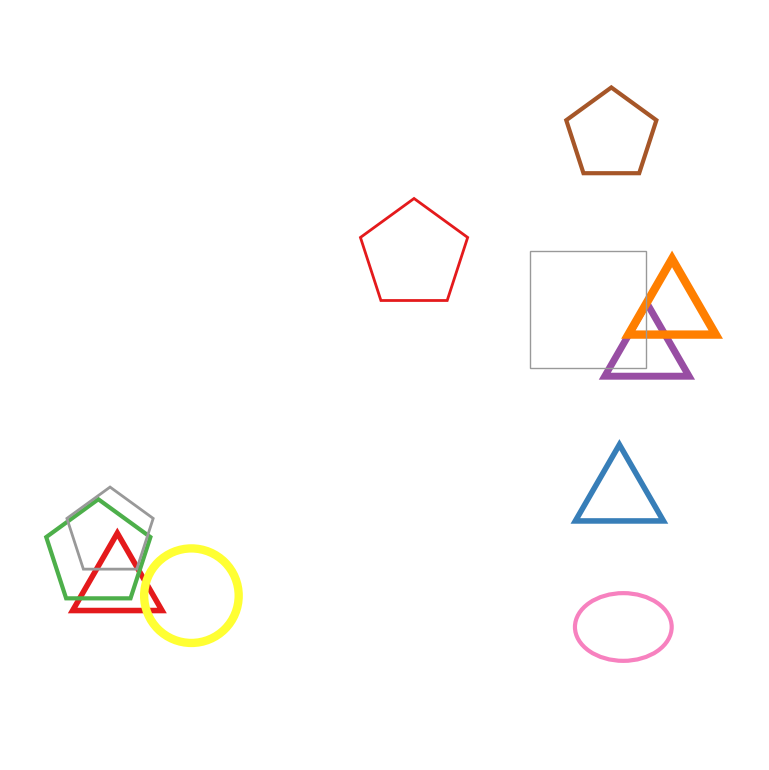[{"shape": "triangle", "thickness": 2, "radius": 0.34, "center": [0.152, 0.241]}, {"shape": "pentagon", "thickness": 1, "radius": 0.37, "center": [0.538, 0.669]}, {"shape": "triangle", "thickness": 2, "radius": 0.33, "center": [0.804, 0.356]}, {"shape": "pentagon", "thickness": 1.5, "radius": 0.36, "center": [0.128, 0.28]}, {"shape": "triangle", "thickness": 2.5, "radius": 0.32, "center": [0.84, 0.543]}, {"shape": "triangle", "thickness": 3, "radius": 0.33, "center": [0.873, 0.598]}, {"shape": "circle", "thickness": 3, "radius": 0.31, "center": [0.249, 0.226]}, {"shape": "pentagon", "thickness": 1.5, "radius": 0.31, "center": [0.794, 0.825]}, {"shape": "oval", "thickness": 1.5, "radius": 0.31, "center": [0.81, 0.186]}, {"shape": "square", "thickness": 0.5, "radius": 0.38, "center": [0.763, 0.598]}, {"shape": "pentagon", "thickness": 1, "radius": 0.29, "center": [0.143, 0.309]}]